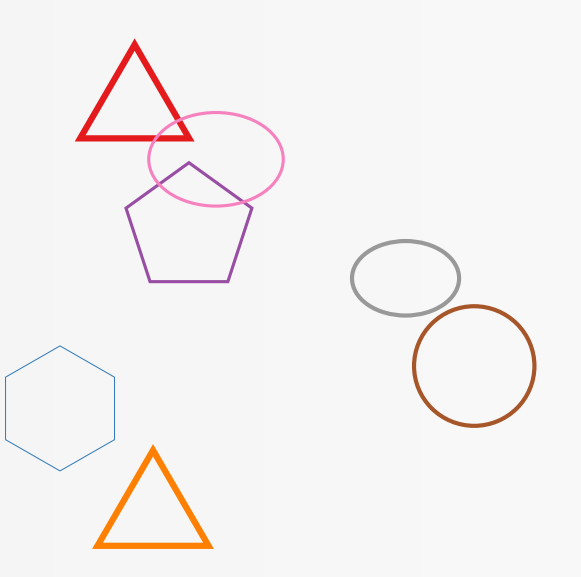[{"shape": "triangle", "thickness": 3, "radius": 0.54, "center": [0.232, 0.814]}, {"shape": "hexagon", "thickness": 0.5, "radius": 0.54, "center": [0.103, 0.292]}, {"shape": "pentagon", "thickness": 1.5, "radius": 0.57, "center": [0.325, 0.604]}, {"shape": "triangle", "thickness": 3, "radius": 0.55, "center": [0.263, 0.109]}, {"shape": "circle", "thickness": 2, "radius": 0.52, "center": [0.816, 0.365]}, {"shape": "oval", "thickness": 1.5, "radius": 0.58, "center": [0.372, 0.723]}, {"shape": "oval", "thickness": 2, "radius": 0.46, "center": [0.698, 0.517]}]